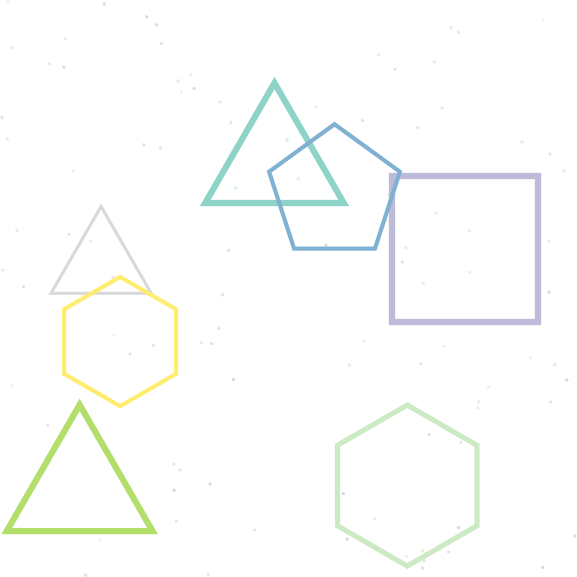[{"shape": "triangle", "thickness": 3, "radius": 0.69, "center": [0.475, 0.717]}, {"shape": "square", "thickness": 3, "radius": 0.63, "center": [0.805, 0.568]}, {"shape": "pentagon", "thickness": 2, "radius": 0.6, "center": [0.579, 0.665]}, {"shape": "triangle", "thickness": 3, "radius": 0.73, "center": [0.138, 0.152]}, {"shape": "triangle", "thickness": 1.5, "radius": 0.5, "center": [0.175, 0.541]}, {"shape": "hexagon", "thickness": 2.5, "radius": 0.7, "center": [0.705, 0.158]}, {"shape": "hexagon", "thickness": 2, "radius": 0.56, "center": [0.208, 0.408]}]